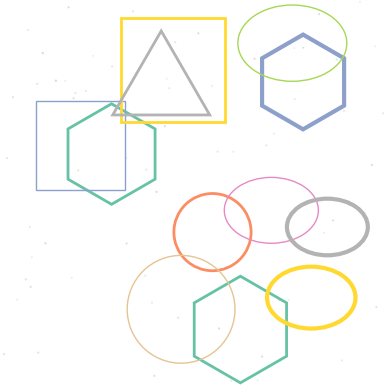[{"shape": "hexagon", "thickness": 2, "radius": 0.65, "center": [0.29, 0.6]}, {"shape": "hexagon", "thickness": 2, "radius": 0.69, "center": [0.624, 0.144]}, {"shape": "circle", "thickness": 2, "radius": 0.5, "center": [0.552, 0.397]}, {"shape": "square", "thickness": 1, "radius": 0.58, "center": [0.209, 0.623]}, {"shape": "hexagon", "thickness": 3, "radius": 0.61, "center": [0.787, 0.787]}, {"shape": "oval", "thickness": 1, "radius": 0.61, "center": [0.705, 0.454]}, {"shape": "oval", "thickness": 1, "radius": 0.71, "center": [0.759, 0.888]}, {"shape": "square", "thickness": 2, "radius": 0.67, "center": [0.45, 0.819]}, {"shape": "oval", "thickness": 3, "radius": 0.57, "center": [0.809, 0.227]}, {"shape": "circle", "thickness": 1, "radius": 0.7, "center": [0.47, 0.197]}, {"shape": "oval", "thickness": 3, "radius": 0.53, "center": [0.85, 0.41]}, {"shape": "triangle", "thickness": 2, "radius": 0.73, "center": [0.419, 0.774]}]